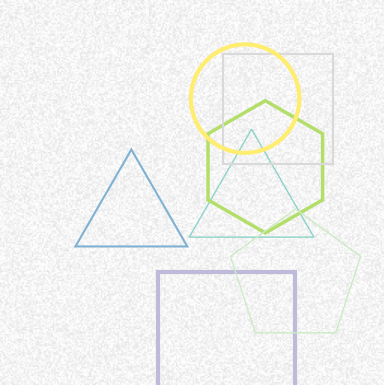[{"shape": "triangle", "thickness": 1, "radius": 0.93, "center": [0.653, 0.478]}, {"shape": "square", "thickness": 3, "radius": 0.89, "center": [0.588, 0.116]}, {"shape": "triangle", "thickness": 1.5, "radius": 0.84, "center": [0.341, 0.444]}, {"shape": "hexagon", "thickness": 2.5, "radius": 0.86, "center": [0.689, 0.567]}, {"shape": "square", "thickness": 1.5, "radius": 0.71, "center": [0.721, 0.718]}, {"shape": "pentagon", "thickness": 1, "radius": 0.89, "center": [0.768, 0.279]}, {"shape": "circle", "thickness": 3, "radius": 0.7, "center": [0.637, 0.744]}]